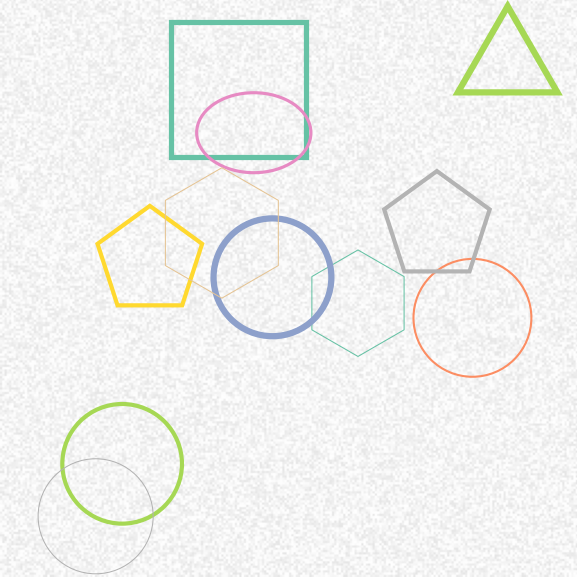[{"shape": "hexagon", "thickness": 0.5, "radius": 0.46, "center": [0.62, 0.474]}, {"shape": "square", "thickness": 2.5, "radius": 0.58, "center": [0.413, 0.844]}, {"shape": "circle", "thickness": 1, "radius": 0.51, "center": [0.818, 0.449]}, {"shape": "circle", "thickness": 3, "radius": 0.51, "center": [0.472, 0.519]}, {"shape": "oval", "thickness": 1.5, "radius": 0.49, "center": [0.439, 0.769]}, {"shape": "circle", "thickness": 2, "radius": 0.52, "center": [0.212, 0.196]}, {"shape": "triangle", "thickness": 3, "radius": 0.5, "center": [0.879, 0.889]}, {"shape": "pentagon", "thickness": 2, "radius": 0.48, "center": [0.259, 0.547]}, {"shape": "hexagon", "thickness": 0.5, "radius": 0.56, "center": [0.384, 0.596]}, {"shape": "circle", "thickness": 0.5, "radius": 0.5, "center": [0.166, 0.105]}, {"shape": "pentagon", "thickness": 2, "radius": 0.48, "center": [0.757, 0.607]}]